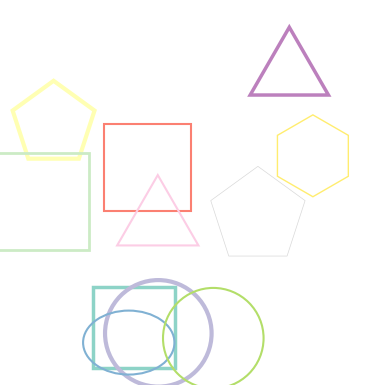[{"shape": "square", "thickness": 2.5, "radius": 0.53, "center": [0.348, 0.149]}, {"shape": "pentagon", "thickness": 3, "radius": 0.56, "center": [0.139, 0.678]}, {"shape": "circle", "thickness": 3, "radius": 0.69, "center": [0.411, 0.134]}, {"shape": "square", "thickness": 1.5, "radius": 0.57, "center": [0.382, 0.565]}, {"shape": "oval", "thickness": 1.5, "radius": 0.59, "center": [0.334, 0.11]}, {"shape": "circle", "thickness": 1.5, "radius": 0.65, "center": [0.554, 0.122]}, {"shape": "triangle", "thickness": 1.5, "radius": 0.61, "center": [0.41, 0.423]}, {"shape": "pentagon", "thickness": 0.5, "radius": 0.64, "center": [0.67, 0.439]}, {"shape": "triangle", "thickness": 2.5, "radius": 0.59, "center": [0.751, 0.812]}, {"shape": "square", "thickness": 2, "radius": 0.63, "center": [0.106, 0.476]}, {"shape": "hexagon", "thickness": 1, "radius": 0.53, "center": [0.813, 0.595]}]